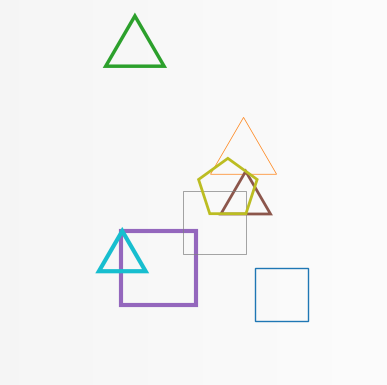[{"shape": "square", "thickness": 1, "radius": 0.34, "center": [0.727, 0.235]}, {"shape": "triangle", "thickness": 0.5, "radius": 0.49, "center": [0.629, 0.597]}, {"shape": "triangle", "thickness": 2.5, "radius": 0.43, "center": [0.348, 0.872]}, {"shape": "square", "thickness": 3, "radius": 0.48, "center": [0.41, 0.304]}, {"shape": "triangle", "thickness": 2, "radius": 0.37, "center": [0.634, 0.481]}, {"shape": "square", "thickness": 0.5, "radius": 0.41, "center": [0.554, 0.423]}, {"shape": "pentagon", "thickness": 2, "radius": 0.4, "center": [0.588, 0.509]}, {"shape": "triangle", "thickness": 3, "radius": 0.35, "center": [0.316, 0.33]}]